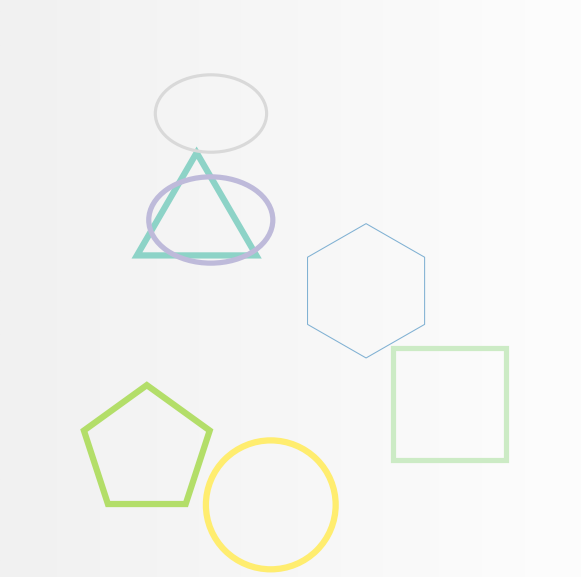[{"shape": "triangle", "thickness": 3, "radius": 0.59, "center": [0.338, 0.616]}, {"shape": "oval", "thickness": 2.5, "radius": 0.53, "center": [0.363, 0.618]}, {"shape": "hexagon", "thickness": 0.5, "radius": 0.58, "center": [0.63, 0.496]}, {"shape": "pentagon", "thickness": 3, "radius": 0.57, "center": [0.253, 0.218]}, {"shape": "oval", "thickness": 1.5, "radius": 0.48, "center": [0.363, 0.803]}, {"shape": "square", "thickness": 2.5, "radius": 0.49, "center": [0.774, 0.299]}, {"shape": "circle", "thickness": 3, "radius": 0.56, "center": [0.466, 0.125]}]